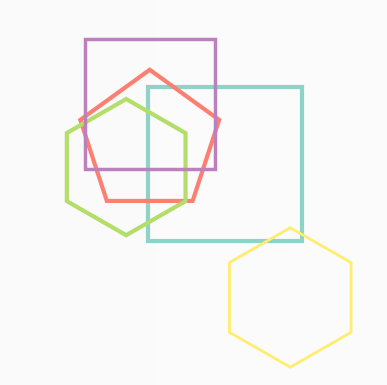[{"shape": "square", "thickness": 3, "radius": 1.0, "center": [0.581, 0.574]}, {"shape": "pentagon", "thickness": 3, "radius": 0.94, "center": [0.386, 0.63]}, {"shape": "hexagon", "thickness": 3, "radius": 0.88, "center": [0.326, 0.566]}, {"shape": "square", "thickness": 2.5, "radius": 0.84, "center": [0.387, 0.73]}, {"shape": "hexagon", "thickness": 2, "radius": 0.91, "center": [0.749, 0.227]}]